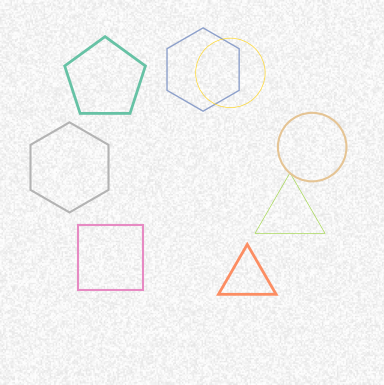[{"shape": "pentagon", "thickness": 2, "radius": 0.55, "center": [0.273, 0.795]}, {"shape": "triangle", "thickness": 2, "radius": 0.43, "center": [0.642, 0.279]}, {"shape": "hexagon", "thickness": 1, "radius": 0.54, "center": [0.527, 0.819]}, {"shape": "square", "thickness": 1.5, "radius": 0.42, "center": [0.286, 0.331]}, {"shape": "triangle", "thickness": 0.5, "radius": 0.53, "center": [0.753, 0.446]}, {"shape": "circle", "thickness": 0.5, "radius": 0.45, "center": [0.598, 0.811]}, {"shape": "circle", "thickness": 1.5, "radius": 0.44, "center": [0.811, 0.618]}, {"shape": "hexagon", "thickness": 1.5, "radius": 0.59, "center": [0.181, 0.565]}]